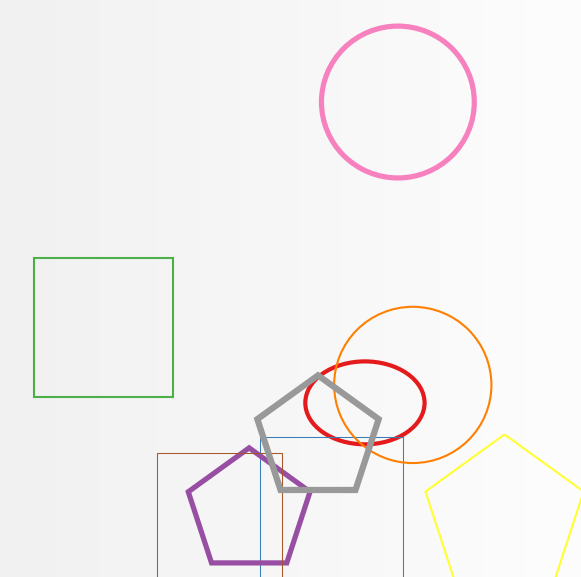[{"shape": "oval", "thickness": 2, "radius": 0.51, "center": [0.628, 0.302]}, {"shape": "square", "thickness": 0.5, "radius": 0.61, "center": [0.57, 0.119]}, {"shape": "square", "thickness": 1, "radius": 0.6, "center": [0.179, 0.432]}, {"shape": "pentagon", "thickness": 2.5, "radius": 0.55, "center": [0.429, 0.113]}, {"shape": "circle", "thickness": 1, "radius": 0.68, "center": [0.71, 0.333]}, {"shape": "pentagon", "thickness": 1, "radius": 0.72, "center": [0.868, 0.104]}, {"shape": "square", "thickness": 0.5, "radius": 0.54, "center": [0.378, 0.106]}, {"shape": "circle", "thickness": 2.5, "radius": 0.66, "center": [0.685, 0.822]}, {"shape": "pentagon", "thickness": 3, "radius": 0.55, "center": [0.547, 0.239]}]